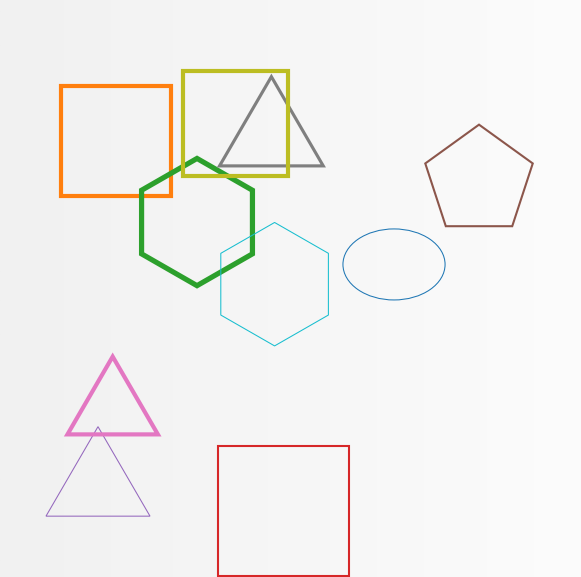[{"shape": "oval", "thickness": 0.5, "radius": 0.44, "center": [0.678, 0.541]}, {"shape": "square", "thickness": 2, "radius": 0.47, "center": [0.2, 0.755]}, {"shape": "hexagon", "thickness": 2.5, "radius": 0.55, "center": [0.339, 0.615]}, {"shape": "square", "thickness": 1, "radius": 0.56, "center": [0.488, 0.114]}, {"shape": "triangle", "thickness": 0.5, "radius": 0.52, "center": [0.169, 0.157]}, {"shape": "pentagon", "thickness": 1, "radius": 0.49, "center": [0.824, 0.686]}, {"shape": "triangle", "thickness": 2, "radius": 0.45, "center": [0.194, 0.292]}, {"shape": "triangle", "thickness": 1.5, "radius": 0.51, "center": [0.467, 0.763]}, {"shape": "square", "thickness": 2, "radius": 0.45, "center": [0.405, 0.786]}, {"shape": "hexagon", "thickness": 0.5, "radius": 0.53, "center": [0.472, 0.507]}]